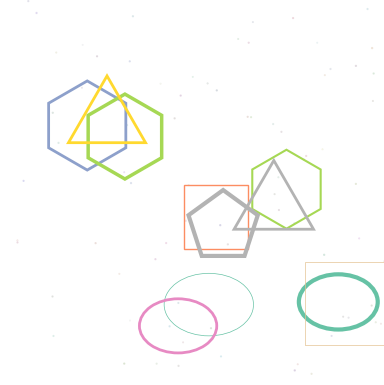[{"shape": "oval", "thickness": 0.5, "radius": 0.58, "center": [0.542, 0.209]}, {"shape": "oval", "thickness": 3, "radius": 0.51, "center": [0.879, 0.216]}, {"shape": "square", "thickness": 1, "radius": 0.42, "center": [0.56, 0.435]}, {"shape": "hexagon", "thickness": 2, "radius": 0.58, "center": [0.227, 0.674]}, {"shape": "oval", "thickness": 2, "radius": 0.5, "center": [0.463, 0.154]}, {"shape": "hexagon", "thickness": 1.5, "radius": 0.51, "center": [0.744, 0.509]}, {"shape": "hexagon", "thickness": 2.5, "radius": 0.55, "center": [0.324, 0.645]}, {"shape": "triangle", "thickness": 2, "radius": 0.58, "center": [0.278, 0.687]}, {"shape": "square", "thickness": 0.5, "radius": 0.54, "center": [0.9, 0.213]}, {"shape": "pentagon", "thickness": 3, "radius": 0.47, "center": [0.58, 0.412]}, {"shape": "triangle", "thickness": 2, "radius": 0.6, "center": [0.711, 0.464]}]